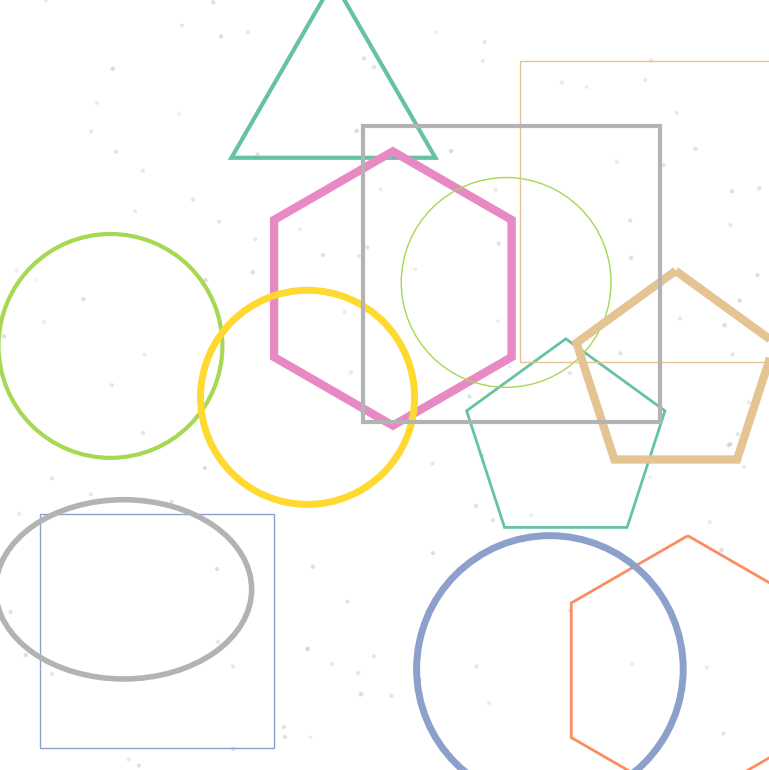[{"shape": "triangle", "thickness": 1.5, "radius": 0.76, "center": [0.433, 0.872]}, {"shape": "pentagon", "thickness": 1, "radius": 0.68, "center": [0.735, 0.425]}, {"shape": "hexagon", "thickness": 1, "radius": 0.87, "center": [0.893, 0.13]}, {"shape": "square", "thickness": 0.5, "radius": 0.76, "center": [0.204, 0.18]}, {"shape": "circle", "thickness": 2.5, "radius": 0.87, "center": [0.714, 0.131]}, {"shape": "hexagon", "thickness": 3, "radius": 0.89, "center": [0.51, 0.625]}, {"shape": "circle", "thickness": 0.5, "radius": 0.68, "center": [0.657, 0.633]}, {"shape": "circle", "thickness": 1.5, "radius": 0.73, "center": [0.143, 0.551]}, {"shape": "circle", "thickness": 2.5, "radius": 0.7, "center": [0.399, 0.484]}, {"shape": "square", "thickness": 0.5, "radius": 0.98, "center": [0.871, 0.726]}, {"shape": "pentagon", "thickness": 3, "radius": 0.68, "center": [0.878, 0.513]}, {"shape": "oval", "thickness": 2, "radius": 0.83, "center": [0.161, 0.235]}, {"shape": "square", "thickness": 1.5, "radius": 0.96, "center": [0.664, 0.644]}]